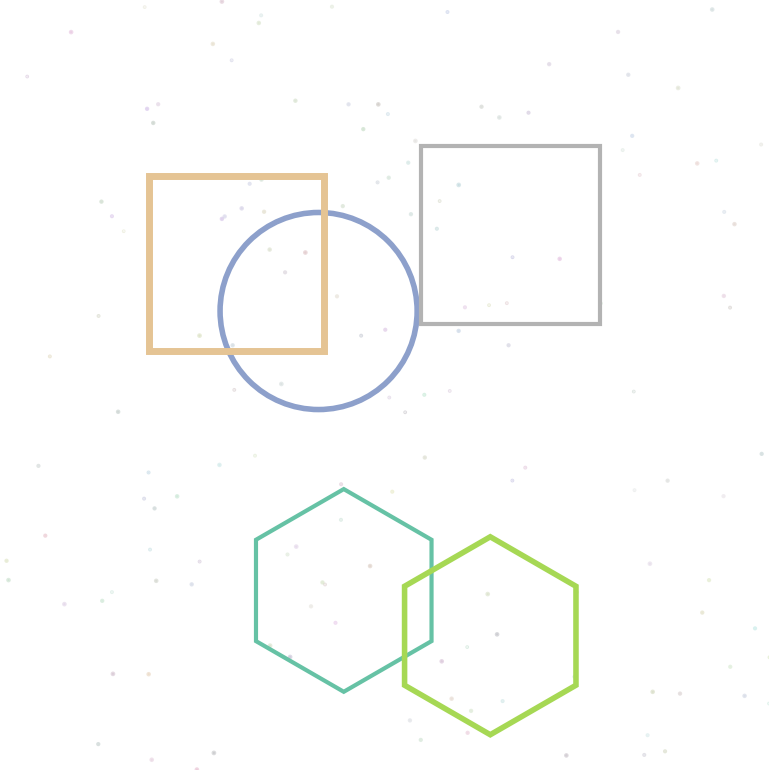[{"shape": "hexagon", "thickness": 1.5, "radius": 0.66, "center": [0.446, 0.233]}, {"shape": "circle", "thickness": 2, "radius": 0.64, "center": [0.414, 0.596]}, {"shape": "hexagon", "thickness": 2, "radius": 0.64, "center": [0.637, 0.174]}, {"shape": "square", "thickness": 2.5, "radius": 0.57, "center": [0.307, 0.658]}, {"shape": "square", "thickness": 1.5, "radius": 0.58, "center": [0.663, 0.695]}]